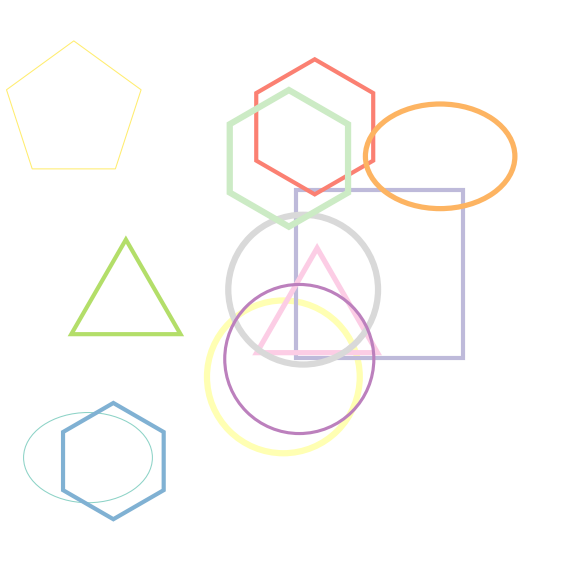[{"shape": "oval", "thickness": 0.5, "radius": 0.56, "center": [0.152, 0.207]}, {"shape": "circle", "thickness": 3, "radius": 0.66, "center": [0.491, 0.347]}, {"shape": "square", "thickness": 2, "radius": 0.73, "center": [0.657, 0.525]}, {"shape": "hexagon", "thickness": 2, "radius": 0.58, "center": [0.545, 0.779]}, {"shape": "hexagon", "thickness": 2, "radius": 0.5, "center": [0.196, 0.201]}, {"shape": "oval", "thickness": 2.5, "radius": 0.65, "center": [0.762, 0.728]}, {"shape": "triangle", "thickness": 2, "radius": 0.55, "center": [0.218, 0.475]}, {"shape": "triangle", "thickness": 2.5, "radius": 0.6, "center": [0.549, 0.449]}, {"shape": "circle", "thickness": 3, "radius": 0.65, "center": [0.525, 0.498]}, {"shape": "circle", "thickness": 1.5, "radius": 0.65, "center": [0.518, 0.377]}, {"shape": "hexagon", "thickness": 3, "radius": 0.59, "center": [0.5, 0.725]}, {"shape": "pentagon", "thickness": 0.5, "radius": 0.61, "center": [0.128, 0.806]}]